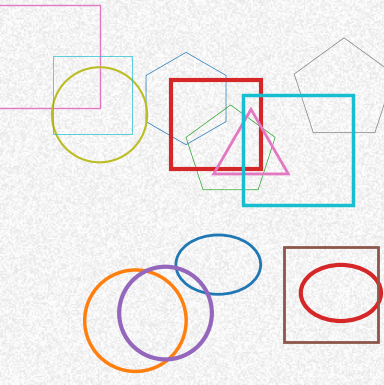[{"shape": "oval", "thickness": 2, "radius": 0.55, "center": [0.567, 0.313]}, {"shape": "hexagon", "thickness": 0.5, "radius": 0.6, "center": [0.483, 0.744]}, {"shape": "circle", "thickness": 2.5, "radius": 0.66, "center": [0.352, 0.167]}, {"shape": "pentagon", "thickness": 0.5, "radius": 0.61, "center": [0.599, 0.606]}, {"shape": "oval", "thickness": 3, "radius": 0.52, "center": [0.885, 0.239]}, {"shape": "square", "thickness": 3, "radius": 0.58, "center": [0.561, 0.676]}, {"shape": "circle", "thickness": 3, "radius": 0.6, "center": [0.43, 0.187]}, {"shape": "square", "thickness": 2, "radius": 0.62, "center": [0.86, 0.235]}, {"shape": "square", "thickness": 1, "radius": 0.67, "center": [0.125, 0.852]}, {"shape": "triangle", "thickness": 2, "radius": 0.56, "center": [0.652, 0.604]}, {"shape": "pentagon", "thickness": 0.5, "radius": 0.68, "center": [0.894, 0.766]}, {"shape": "circle", "thickness": 1.5, "radius": 0.62, "center": [0.259, 0.702]}, {"shape": "square", "thickness": 0.5, "radius": 0.51, "center": [0.24, 0.753]}, {"shape": "square", "thickness": 2.5, "radius": 0.71, "center": [0.775, 0.61]}]